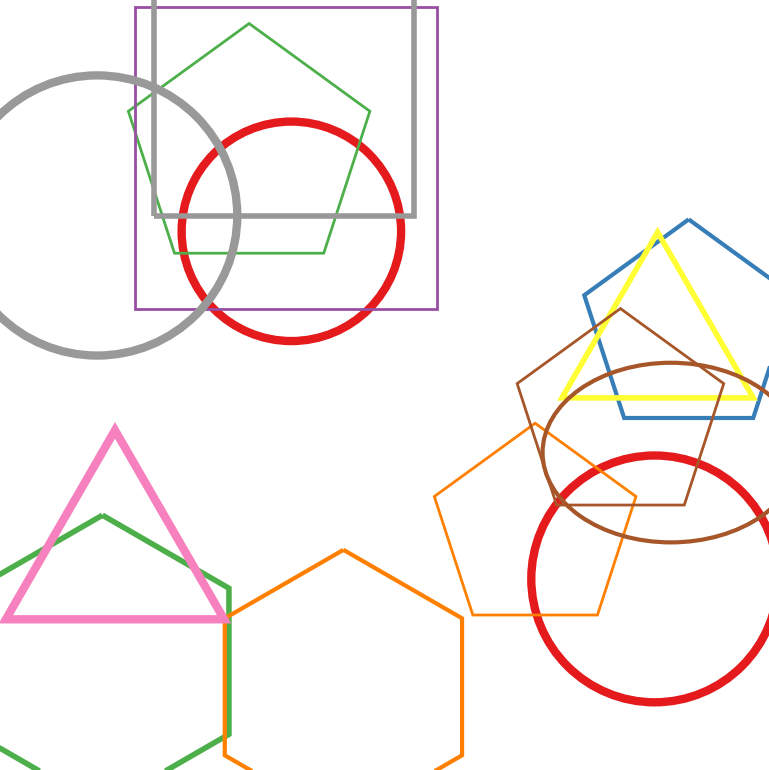[{"shape": "circle", "thickness": 3, "radius": 0.8, "center": [0.85, 0.248]}, {"shape": "circle", "thickness": 3, "radius": 0.71, "center": [0.378, 0.7]}, {"shape": "pentagon", "thickness": 1.5, "radius": 0.71, "center": [0.894, 0.573]}, {"shape": "hexagon", "thickness": 2, "radius": 0.95, "center": [0.133, 0.141]}, {"shape": "pentagon", "thickness": 1, "radius": 0.82, "center": [0.324, 0.805]}, {"shape": "square", "thickness": 1, "radius": 0.98, "center": [0.371, 0.795]}, {"shape": "pentagon", "thickness": 1, "radius": 0.69, "center": [0.695, 0.313]}, {"shape": "hexagon", "thickness": 1.5, "radius": 0.89, "center": [0.446, 0.108]}, {"shape": "triangle", "thickness": 2, "radius": 0.72, "center": [0.854, 0.555]}, {"shape": "pentagon", "thickness": 1, "radius": 0.71, "center": [0.806, 0.458]}, {"shape": "oval", "thickness": 1.5, "radius": 0.83, "center": [0.871, 0.412]}, {"shape": "triangle", "thickness": 3, "radius": 0.82, "center": [0.149, 0.278]}, {"shape": "square", "thickness": 2, "radius": 0.85, "center": [0.369, 0.889]}, {"shape": "circle", "thickness": 3, "radius": 0.91, "center": [0.126, 0.72]}]